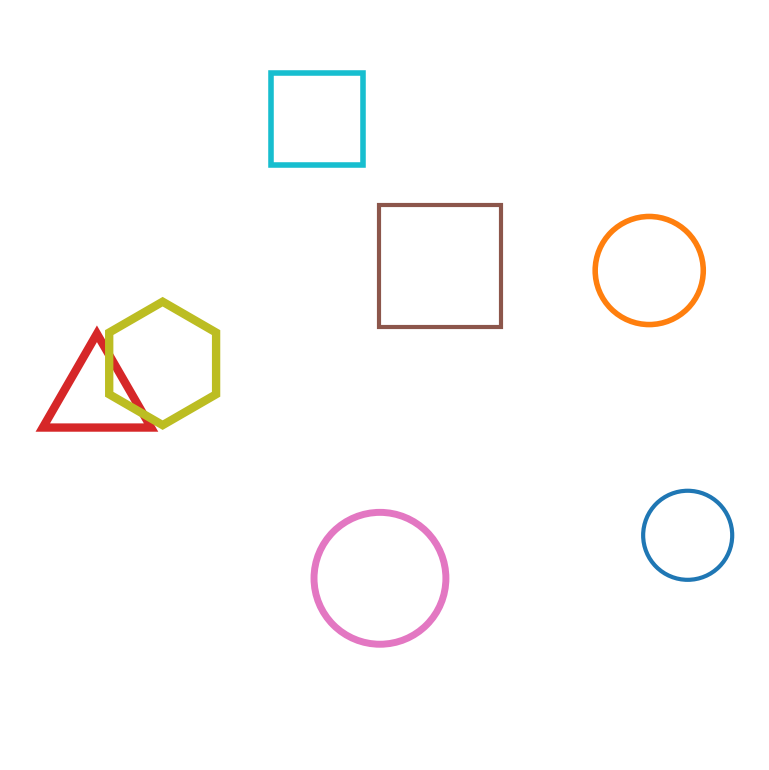[{"shape": "circle", "thickness": 1.5, "radius": 0.29, "center": [0.893, 0.305]}, {"shape": "circle", "thickness": 2, "radius": 0.35, "center": [0.843, 0.649]}, {"shape": "triangle", "thickness": 3, "radius": 0.41, "center": [0.126, 0.485]}, {"shape": "square", "thickness": 1.5, "radius": 0.39, "center": [0.571, 0.655]}, {"shape": "circle", "thickness": 2.5, "radius": 0.43, "center": [0.493, 0.249]}, {"shape": "hexagon", "thickness": 3, "radius": 0.4, "center": [0.211, 0.528]}, {"shape": "square", "thickness": 2, "radius": 0.3, "center": [0.412, 0.846]}]